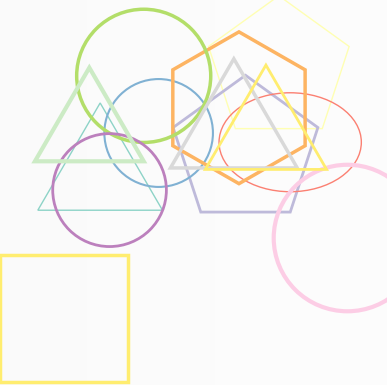[{"shape": "triangle", "thickness": 1, "radius": 0.93, "center": [0.258, 0.547]}, {"shape": "pentagon", "thickness": 1, "radius": 0.95, "center": [0.72, 0.82]}, {"shape": "pentagon", "thickness": 2, "radius": 0.98, "center": [0.634, 0.608]}, {"shape": "oval", "thickness": 1, "radius": 0.92, "center": [0.749, 0.631]}, {"shape": "circle", "thickness": 1.5, "radius": 0.7, "center": [0.409, 0.655]}, {"shape": "hexagon", "thickness": 2.5, "radius": 0.99, "center": [0.617, 0.72]}, {"shape": "circle", "thickness": 2.5, "radius": 0.86, "center": [0.371, 0.803]}, {"shape": "circle", "thickness": 3, "radius": 0.95, "center": [0.897, 0.382]}, {"shape": "triangle", "thickness": 2.5, "radius": 0.94, "center": [0.603, 0.658]}, {"shape": "circle", "thickness": 2, "radius": 0.73, "center": [0.283, 0.506]}, {"shape": "triangle", "thickness": 3, "radius": 0.81, "center": [0.231, 0.662]}, {"shape": "square", "thickness": 2.5, "radius": 0.82, "center": [0.165, 0.172]}, {"shape": "triangle", "thickness": 2, "radius": 0.9, "center": [0.686, 0.65]}]